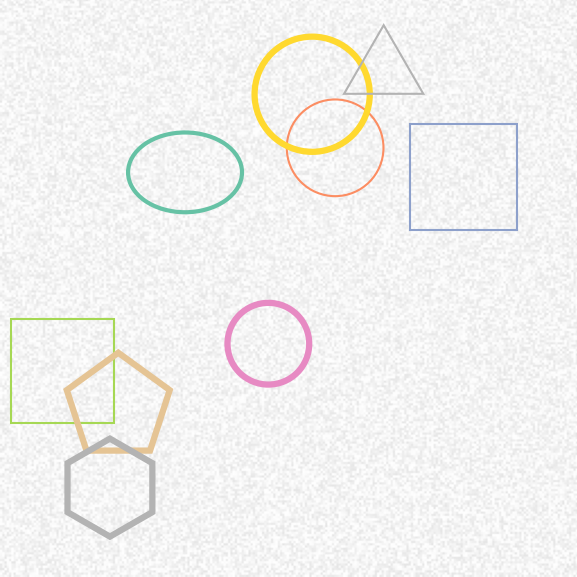[{"shape": "oval", "thickness": 2, "radius": 0.49, "center": [0.32, 0.701]}, {"shape": "circle", "thickness": 1, "radius": 0.42, "center": [0.58, 0.743]}, {"shape": "square", "thickness": 1, "radius": 0.46, "center": [0.802, 0.693]}, {"shape": "circle", "thickness": 3, "radius": 0.35, "center": [0.465, 0.404]}, {"shape": "square", "thickness": 1, "radius": 0.45, "center": [0.109, 0.357]}, {"shape": "circle", "thickness": 3, "radius": 0.5, "center": [0.541, 0.836]}, {"shape": "pentagon", "thickness": 3, "radius": 0.47, "center": [0.205, 0.295]}, {"shape": "hexagon", "thickness": 3, "radius": 0.42, "center": [0.19, 0.155]}, {"shape": "triangle", "thickness": 1, "radius": 0.4, "center": [0.664, 0.876]}]